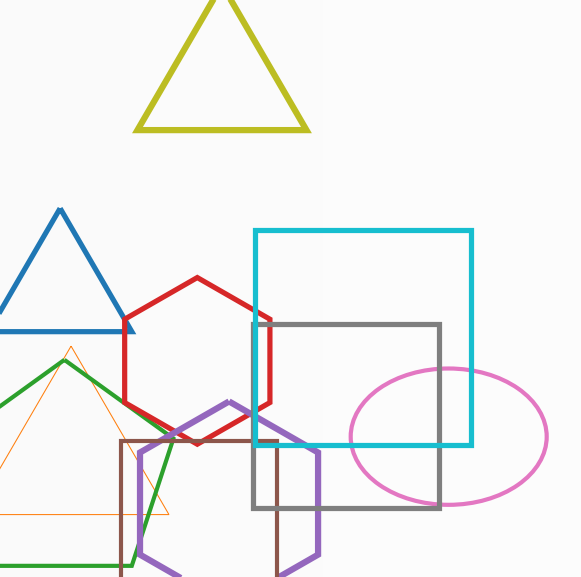[{"shape": "triangle", "thickness": 2.5, "radius": 0.71, "center": [0.103, 0.496]}, {"shape": "triangle", "thickness": 0.5, "radius": 0.97, "center": [0.122, 0.205]}, {"shape": "pentagon", "thickness": 2, "radius": 0.99, "center": [0.111, 0.179]}, {"shape": "hexagon", "thickness": 2.5, "radius": 0.72, "center": [0.339, 0.374]}, {"shape": "hexagon", "thickness": 3, "radius": 0.88, "center": [0.394, 0.127]}, {"shape": "square", "thickness": 2, "radius": 0.67, "center": [0.343, 0.101]}, {"shape": "oval", "thickness": 2, "radius": 0.84, "center": [0.772, 0.243]}, {"shape": "square", "thickness": 2.5, "radius": 0.8, "center": [0.595, 0.278]}, {"shape": "triangle", "thickness": 3, "radius": 0.84, "center": [0.382, 0.858]}, {"shape": "square", "thickness": 2.5, "radius": 0.93, "center": [0.625, 0.414]}]